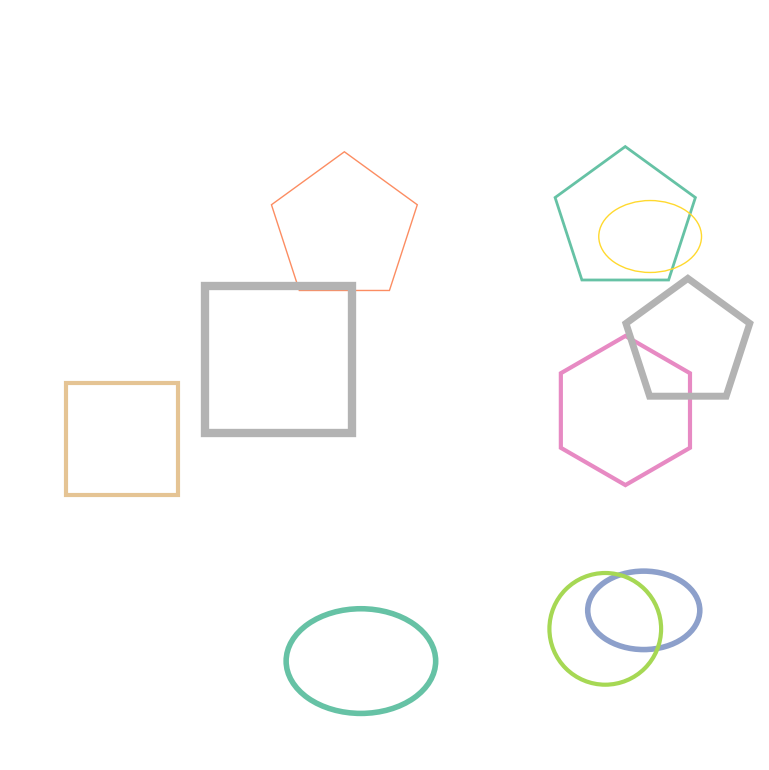[{"shape": "pentagon", "thickness": 1, "radius": 0.48, "center": [0.812, 0.714]}, {"shape": "oval", "thickness": 2, "radius": 0.49, "center": [0.469, 0.141]}, {"shape": "pentagon", "thickness": 0.5, "radius": 0.5, "center": [0.447, 0.703]}, {"shape": "oval", "thickness": 2, "radius": 0.36, "center": [0.836, 0.207]}, {"shape": "hexagon", "thickness": 1.5, "radius": 0.48, "center": [0.812, 0.467]}, {"shape": "circle", "thickness": 1.5, "radius": 0.36, "center": [0.786, 0.183]}, {"shape": "oval", "thickness": 0.5, "radius": 0.33, "center": [0.844, 0.693]}, {"shape": "square", "thickness": 1.5, "radius": 0.36, "center": [0.158, 0.43]}, {"shape": "pentagon", "thickness": 2.5, "radius": 0.42, "center": [0.893, 0.554]}, {"shape": "square", "thickness": 3, "radius": 0.48, "center": [0.361, 0.533]}]